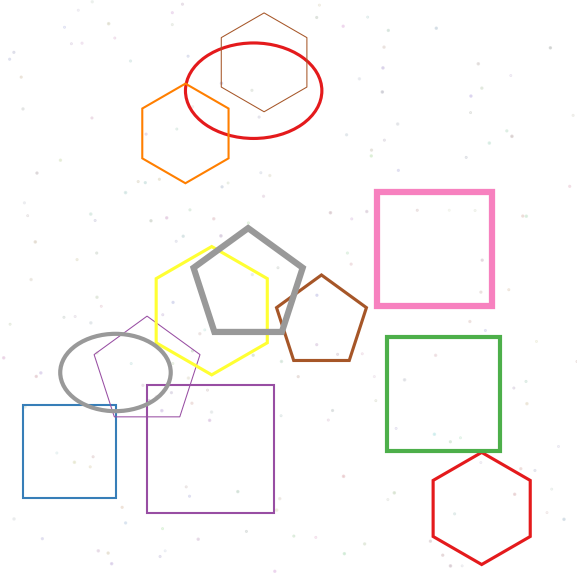[{"shape": "hexagon", "thickness": 1.5, "radius": 0.49, "center": [0.834, 0.119]}, {"shape": "oval", "thickness": 1.5, "radius": 0.59, "center": [0.439, 0.842]}, {"shape": "square", "thickness": 1, "radius": 0.4, "center": [0.12, 0.217]}, {"shape": "square", "thickness": 2, "radius": 0.49, "center": [0.768, 0.317]}, {"shape": "pentagon", "thickness": 0.5, "radius": 0.48, "center": [0.255, 0.355]}, {"shape": "square", "thickness": 1, "radius": 0.55, "center": [0.364, 0.222]}, {"shape": "hexagon", "thickness": 1, "radius": 0.43, "center": [0.321, 0.768]}, {"shape": "hexagon", "thickness": 1.5, "radius": 0.56, "center": [0.367, 0.461]}, {"shape": "hexagon", "thickness": 0.5, "radius": 0.43, "center": [0.457, 0.891]}, {"shape": "pentagon", "thickness": 1.5, "radius": 0.41, "center": [0.557, 0.441]}, {"shape": "square", "thickness": 3, "radius": 0.5, "center": [0.753, 0.568]}, {"shape": "pentagon", "thickness": 3, "radius": 0.5, "center": [0.43, 0.505]}, {"shape": "oval", "thickness": 2, "radius": 0.48, "center": [0.2, 0.354]}]